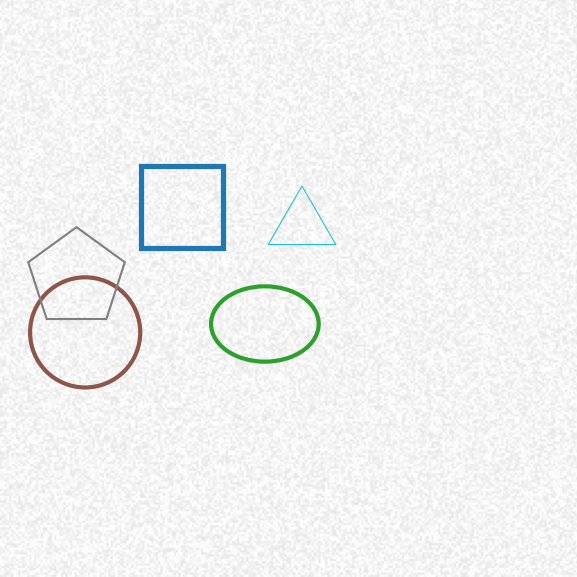[{"shape": "square", "thickness": 2.5, "radius": 0.36, "center": [0.315, 0.64]}, {"shape": "oval", "thickness": 2, "radius": 0.47, "center": [0.459, 0.438]}, {"shape": "circle", "thickness": 2, "radius": 0.48, "center": [0.147, 0.424]}, {"shape": "pentagon", "thickness": 1, "radius": 0.44, "center": [0.133, 0.518]}, {"shape": "triangle", "thickness": 0.5, "radius": 0.34, "center": [0.523, 0.609]}]